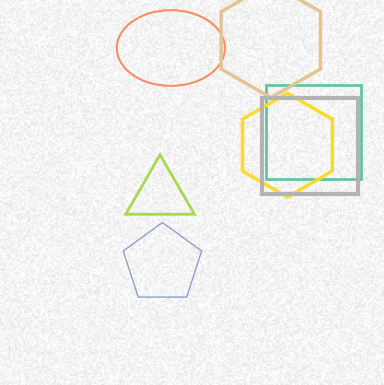[{"shape": "square", "thickness": 2, "radius": 0.62, "center": [0.814, 0.657]}, {"shape": "oval", "thickness": 1.5, "radius": 0.7, "center": [0.444, 0.875]}, {"shape": "pentagon", "thickness": 1, "radius": 0.54, "center": [0.422, 0.315]}, {"shape": "triangle", "thickness": 2, "radius": 0.52, "center": [0.416, 0.495]}, {"shape": "hexagon", "thickness": 2.5, "radius": 0.67, "center": [0.747, 0.623]}, {"shape": "hexagon", "thickness": 2.5, "radius": 0.74, "center": [0.703, 0.895]}, {"shape": "square", "thickness": 3, "radius": 0.63, "center": [0.805, 0.62]}]